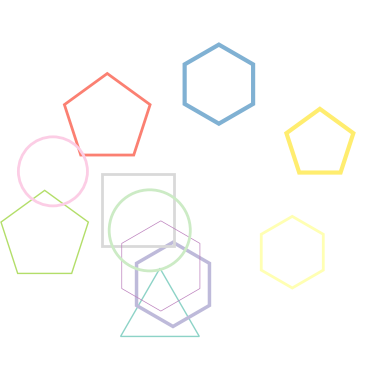[{"shape": "triangle", "thickness": 1, "radius": 0.59, "center": [0.415, 0.185]}, {"shape": "hexagon", "thickness": 2, "radius": 0.47, "center": [0.759, 0.345]}, {"shape": "hexagon", "thickness": 2.5, "radius": 0.55, "center": [0.449, 0.261]}, {"shape": "pentagon", "thickness": 2, "radius": 0.59, "center": [0.279, 0.692]}, {"shape": "hexagon", "thickness": 3, "radius": 0.51, "center": [0.569, 0.781]}, {"shape": "pentagon", "thickness": 1, "radius": 0.6, "center": [0.116, 0.386]}, {"shape": "circle", "thickness": 2, "radius": 0.45, "center": [0.137, 0.555]}, {"shape": "square", "thickness": 2, "radius": 0.46, "center": [0.358, 0.455]}, {"shape": "hexagon", "thickness": 0.5, "radius": 0.59, "center": [0.418, 0.309]}, {"shape": "circle", "thickness": 2, "radius": 0.53, "center": [0.389, 0.402]}, {"shape": "pentagon", "thickness": 3, "radius": 0.46, "center": [0.831, 0.626]}]